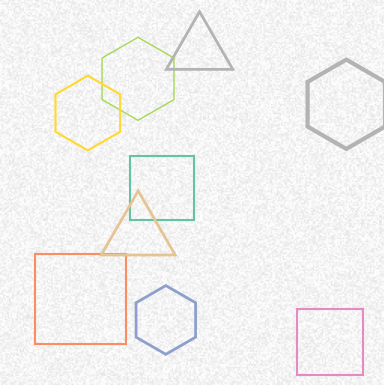[{"shape": "square", "thickness": 1.5, "radius": 0.42, "center": [0.422, 0.513]}, {"shape": "square", "thickness": 1.5, "radius": 0.59, "center": [0.209, 0.223]}, {"shape": "hexagon", "thickness": 2, "radius": 0.45, "center": [0.431, 0.169]}, {"shape": "square", "thickness": 1.5, "radius": 0.43, "center": [0.857, 0.111]}, {"shape": "hexagon", "thickness": 1, "radius": 0.54, "center": [0.358, 0.795]}, {"shape": "hexagon", "thickness": 1.5, "radius": 0.49, "center": [0.228, 0.706]}, {"shape": "triangle", "thickness": 2, "radius": 0.56, "center": [0.359, 0.393]}, {"shape": "hexagon", "thickness": 3, "radius": 0.58, "center": [0.899, 0.729]}, {"shape": "triangle", "thickness": 2, "radius": 0.5, "center": [0.518, 0.87]}]